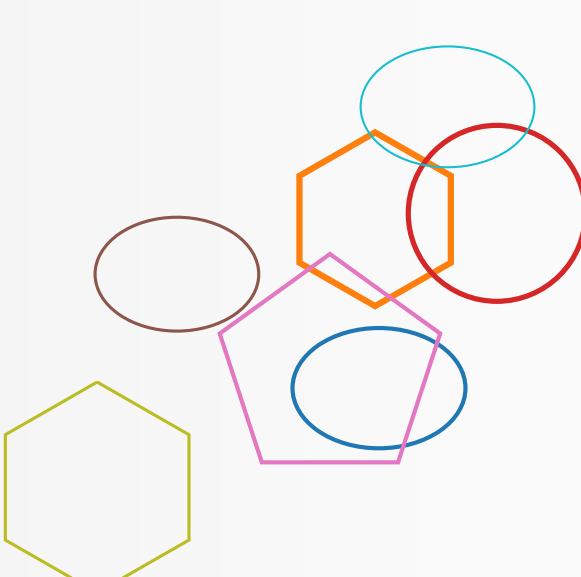[{"shape": "oval", "thickness": 2, "radius": 0.74, "center": [0.652, 0.327]}, {"shape": "hexagon", "thickness": 3, "radius": 0.75, "center": [0.645, 0.619]}, {"shape": "circle", "thickness": 2.5, "radius": 0.76, "center": [0.855, 0.63]}, {"shape": "oval", "thickness": 1.5, "radius": 0.7, "center": [0.304, 0.524]}, {"shape": "pentagon", "thickness": 2, "radius": 1.0, "center": [0.568, 0.36]}, {"shape": "hexagon", "thickness": 1.5, "radius": 0.91, "center": [0.167, 0.155]}, {"shape": "oval", "thickness": 1, "radius": 0.75, "center": [0.77, 0.814]}]